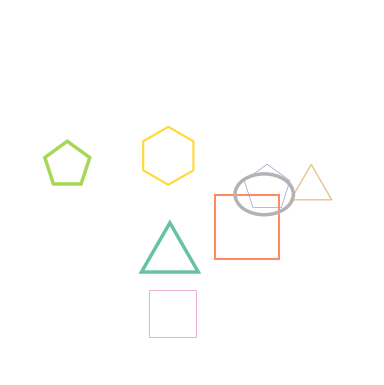[{"shape": "triangle", "thickness": 2.5, "radius": 0.43, "center": [0.441, 0.336]}, {"shape": "square", "thickness": 1.5, "radius": 0.42, "center": [0.641, 0.411]}, {"shape": "pentagon", "thickness": 0.5, "radius": 0.31, "center": [0.694, 0.511]}, {"shape": "square", "thickness": 0.5, "radius": 0.3, "center": [0.449, 0.186]}, {"shape": "pentagon", "thickness": 2.5, "radius": 0.31, "center": [0.175, 0.572]}, {"shape": "hexagon", "thickness": 1.5, "radius": 0.38, "center": [0.437, 0.595]}, {"shape": "triangle", "thickness": 1, "radius": 0.31, "center": [0.808, 0.512]}, {"shape": "oval", "thickness": 2.5, "radius": 0.38, "center": [0.686, 0.495]}]